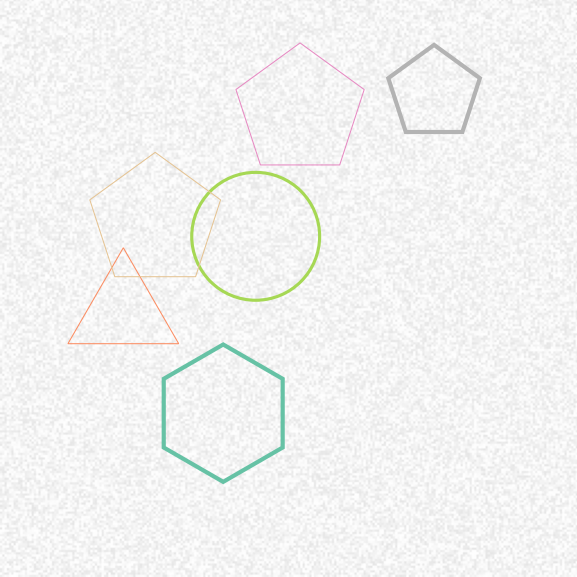[{"shape": "hexagon", "thickness": 2, "radius": 0.59, "center": [0.386, 0.284]}, {"shape": "triangle", "thickness": 0.5, "radius": 0.55, "center": [0.214, 0.459]}, {"shape": "pentagon", "thickness": 0.5, "radius": 0.58, "center": [0.52, 0.808]}, {"shape": "circle", "thickness": 1.5, "radius": 0.55, "center": [0.443, 0.59]}, {"shape": "pentagon", "thickness": 0.5, "radius": 0.6, "center": [0.269, 0.616]}, {"shape": "pentagon", "thickness": 2, "radius": 0.42, "center": [0.752, 0.838]}]